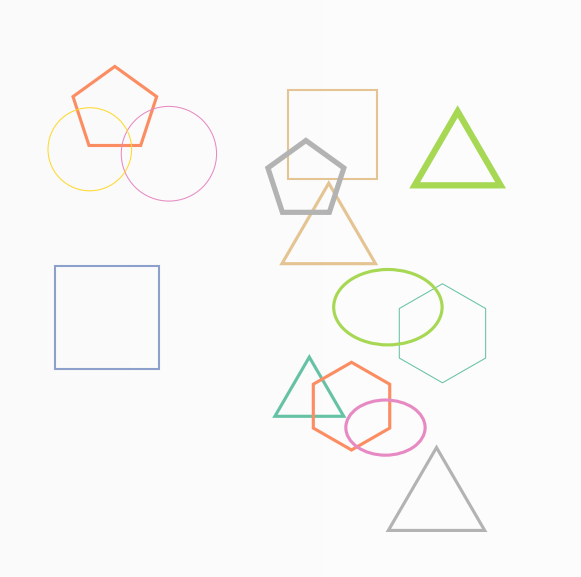[{"shape": "hexagon", "thickness": 0.5, "radius": 0.43, "center": [0.761, 0.422]}, {"shape": "triangle", "thickness": 1.5, "radius": 0.34, "center": [0.532, 0.312]}, {"shape": "pentagon", "thickness": 1.5, "radius": 0.38, "center": [0.198, 0.808]}, {"shape": "hexagon", "thickness": 1.5, "radius": 0.38, "center": [0.605, 0.296]}, {"shape": "square", "thickness": 1, "radius": 0.45, "center": [0.185, 0.449]}, {"shape": "oval", "thickness": 1.5, "radius": 0.34, "center": [0.663, 0.259]}, {"shape": "circle", "thickness": 0.5, "radius": 0.41, "center": [0.291, 0.733]}, {"shape": "oval", "thickness": 1.5, "radius": 0.47, "center": [0.667, 0.467]}, {"shape": "triangle", "thickness": 3, "radius": 0.43, "center": [0.787, 0.721]}, {"shape": "circle", "thickness": 0.5, "radius": 0.36, "center": [0.155, 0.741]}, {"shape": "triangle", "thickness": 1.5, "radius": 0.46, "center": [0.566, 0.589]}, {"shape": "square", "thickness": 1, "radius": 0.38, "center": [0.572, 0.767]}, {"shape": "pentagon", "thickness": 2.5, "radius": 0.34, "center": [0.526, 0.687]}, {"shape": "triangle", "thickness": 1.5, "radius": 0.48, "center": [0.751, 0.128]}]